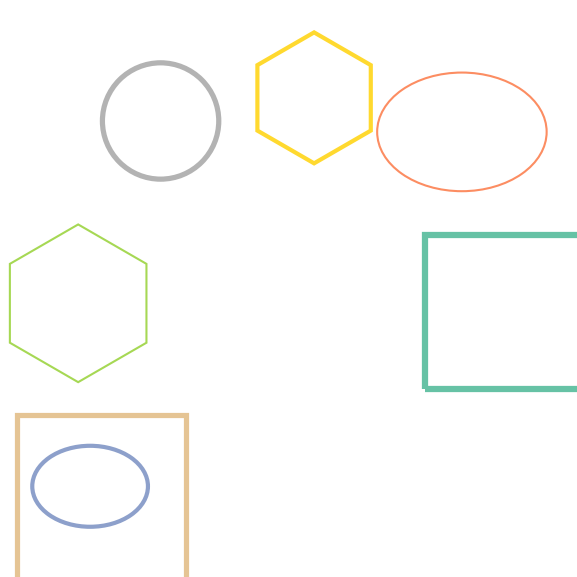[{"shape": "square", "thickness": 3, "radius": 0.67, "center": [0.869, 0.459]}, {"shape": "oval", "thickness": 1, "radius": 0.73, "center": [0.8, 0.771]}, {"shape": "oval", "thickness": 2, "radius": 0.5, "center": [0.156, 0.157]}, {"shape": "hexagon", "thickness": 1, "radius": 0.68, "center": [0.135, 0.474]}, {"shape": "hexagon", "thickness": 2, "radius": 0.57, "center": [0.544, 0.83]}, {"shape": "square", "thickness": 2.5, "radius": 0.73, "center": [0.175, 0.134]}, {"shape": "circle", "thickness": 2.5, "radius": 0.5, "center": [0.278, 0.79]}]